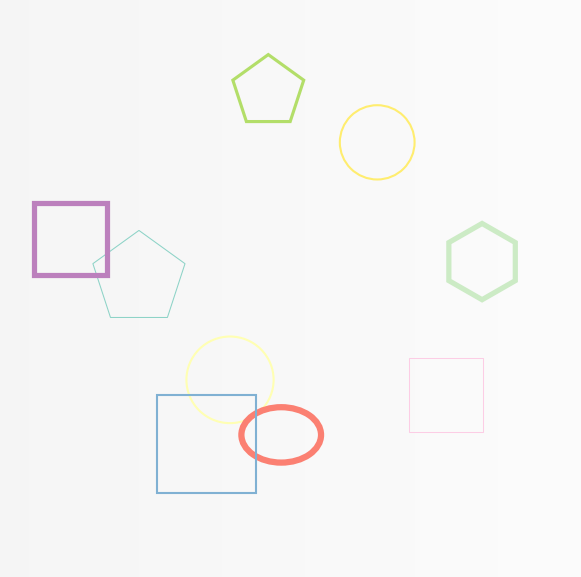[{"shape": "pentagon", "thickness": 0.5, "radius": 0.42, "center": [0.239, 0.517]}, {"shape": "circle", "thickness": 1, "radius": 0.37, "center": [0.396, 0.341]}, {"shape": "oval", "thickness": 3, "radius": 0.34, "center": [0.484, 0.246]}, {"shape": "square", "thickness": 1, "radius": 0.43, "center": [0.355, 0.231]}, {"shape": "pentagon", "thickness": 1.5, "radius": 0.32, "center": [0.462, 0.841]}, {"shape": "square", "thickness": 0.5, "radius": 0.32, "center": [0.767, 0.316]}, {"shape": "square", "thickness": 2.5, "radius": 0.31, "center": [0.121, 0.586]}, {"shape": "hexagon", "thickness": 2.5, "radius": 0.33, "center": [0.829, 0.546]}, {"shape": "circle", "thickness": 1, "radius": 0.32, "center": [0.649, 0.753]}]